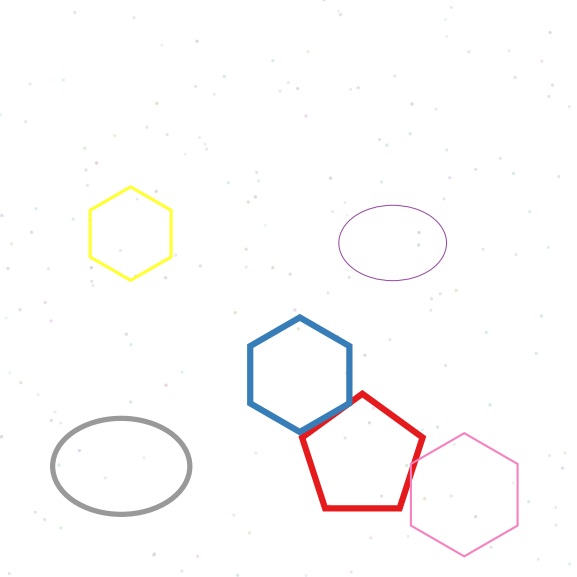[{"shape": "pentagon", "thickness": 3, "radius": 0.55, "center": [0.627, 0.208]}, {"shape": "hexagon", "thickness": 3, "radius": 0.5, "center": [0.519, 0.35]}, {"shape": "oval", "thickness": 0.5, "radius": 0.47, "center": [0.68, 0.578]}, {"shape": "hexagon", "thickness": 1.5, "radius": 0.4, "center": [0.226, 0.595]}, {"shape": "hexagon", "thickness": 1, "radius": 0.53, "center": [0.804, 0.142]}, {"shape": "oval", "thickness": 2.5, "radius": 0.59, "center": [0.21, 0.192]}]